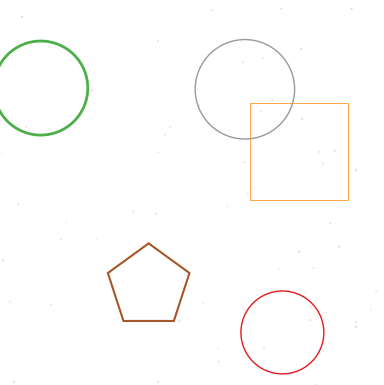[{"shape": "circle", "thickness": 1, "radius": 0.54, "center": [0.733, 0.137]}, {"shape": "circle", "thickness": 2, "radius": 0.61, "center": [0.106, 0.771]}, {"shape": "square", "thickness": 0.5, "radius": 0.63, "center": [0.777, 0.607]}, {"shape": "pentagon", "thickness": 1.5, "radius": 0.56, "center": [0.386, 0.256]}, {"shape": "circle", "thickness": 1, "radius": 0.65, "center": [0.636, 0.768]}]